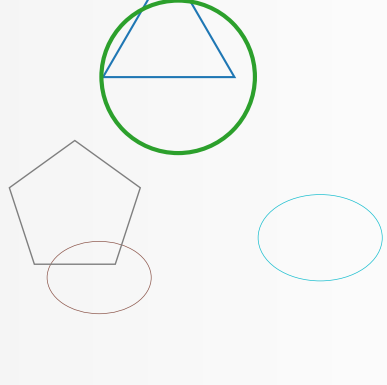[{"shape": "triangle", "thickness": 1.5, "radius": 0.98, "center": [0.435, 0.898]}, {"shape": "circle", "thickness": 3, "radius": 0.99, "center": [0.46, 0.8]}, {"shape": "oval", "thickness": 0.5, "radius": 0.67, "center": [0.256, 0.279]}, {"shape": "pentagon", "thickness": 1, "radius": 0.89, "center": [0.193, 0.457]}, {"shape": "oval", "thickness": 0.5, "radius": 0.8, "center": [0.826, 0.382]}]